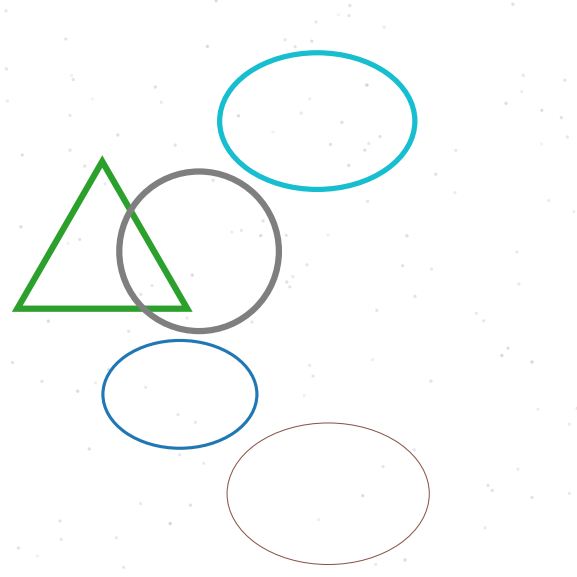[{"shape": "oval", "thickness": 1.5, "radius": 0.67, "center": [0.312, 0.316]}, {"shape": "triangle", "thickness": 3, "radius": 0.85, "center": [0.177, 0.55]}, {"shape": "oval", "thickness": 0.5, "radius": 0.88, "center": [0.568, 0.144]}, {"shape": "circle", "thickness": 3, "radius": 0.69, "center": [0.345, 0.564]}, {"shape": "oval", "thickness": 2.5, "radius": 0.85, "center": [0.549, 0.789]}]